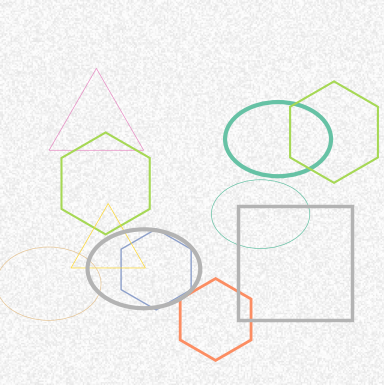[{"shape": "oval", "thickness": 0.5, "radius": 0.64, "center": [0.677, 0.444]}, {"shape": "oval", "thickness": 3, "radius": 0.69, "center": [0.722, 0.639]}, {"shape": "hexagon", "thickness": 2, "radius": 0.53, "center": [0.56, 0.17]}, {"shape": "hexagon", "thickness": 1, "radius": 0.53, "center": [0.406, 0.3]}, {"shape": "triangle", "thickness": 0.5, "radius": 0.71, "center": [0.25, 0.681]}, {"shape": "hexagon", "thickness": 1.5, "radius": 0.66, "center": [0.868, 0.657]}, {"shape": "hexagon", "thickness": 1.5, "radius": 0.66, "center": [0.274, 0.524]}, {"shape": "triangle", "thickness": 0.5, "radius": 0.56, "center": [0.281, 0.36]}, {"shape": "oval", "thickness": 0.5, "radius": 0.68, "center": [0.126, 0.263]}, {"shape": "oval", "thickness": 3, "radius": 0.73, "center": [0.374, 0.302]}, {"shape": "square", "thickness": 2.5, "radius": 0.74, "center": [0.766, 0.316]}]